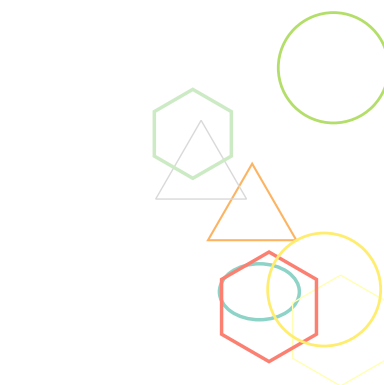[{"shape": "oval", "thickness": 2.5, "radius": 0.52, "center": [0.674, 0.242]}, {"shape": "hexagon", "thickness": 1, "radius": 0.72, "center": [0.885, 0.141]}, {"shape": "hexagon", "thickness": 2.5, "radius": 0.71, "center": [0.699, 0.203]}, {"shape": "triangle", "thickness": 1.5, "radius": 0.66, "center": [0.655, 0.442]}, {"shape": "circle", "thickness": 2, "radius": 0.72, "center": [0.866, 0.824]}, {"shape": "triangle", "thickness": 1, "radius": 0.68, "center": [0.522, 0.551]}, {"shape": "hexagon", "thickness": 2.5, "radius": 0.58, "center": [0.501, 0.652]}, {"shape": "circle", "thickness": 2, "radius": 0.73, "center": [0.842, 0.248]}]